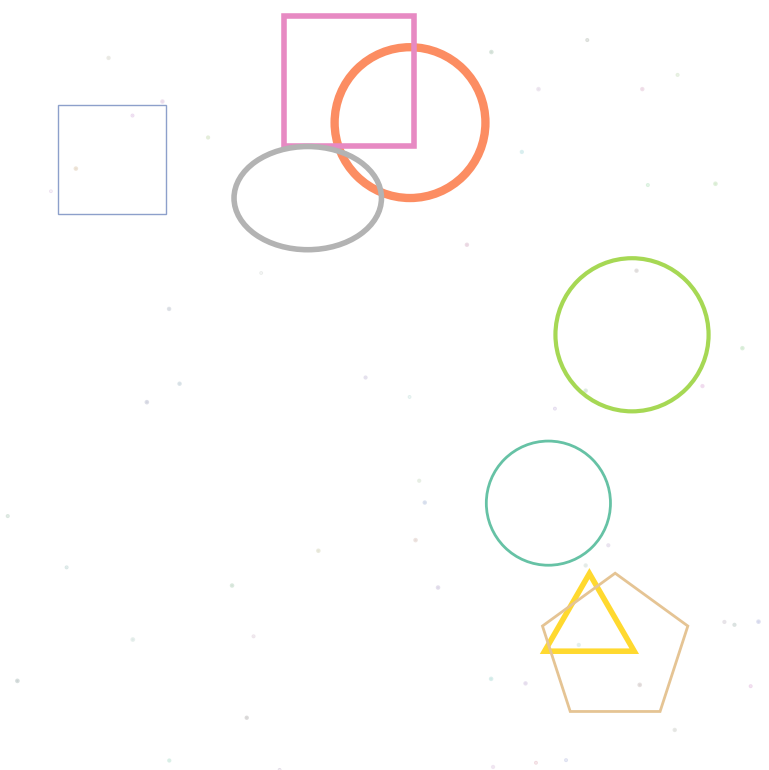[{"shape": "circle", "thickness": 1, "radius": 0.4, "center": [0.712, 0.347]}, {"shape": "circle", "thickness": 3, "radius": 0.49, "center": [0.533, 0.841]}, {"shape": "square", "thickness": 0.5, "radius": 0.35, "center": [0.146, 0.793]}, {"shape": "square", "thickness": 2, "radius": 0.42, "center": [0.453, 0.895]}, {"shape": "circle", "thickness": 1.5, "radius": 0.5, "center": [0.821, 0.565]}, {"shape": "triangle", "thickness": 2, "radius": 0.34, "center": [0.765, 0.188]}, {"shape": "pentagon", "thickness": 1, "radius": 0.5, "center": [0.799, 0.156]}, {"shape": "oval", "thickness": 2, "radius": 0.48, "center": [0.4, 0.743]}]